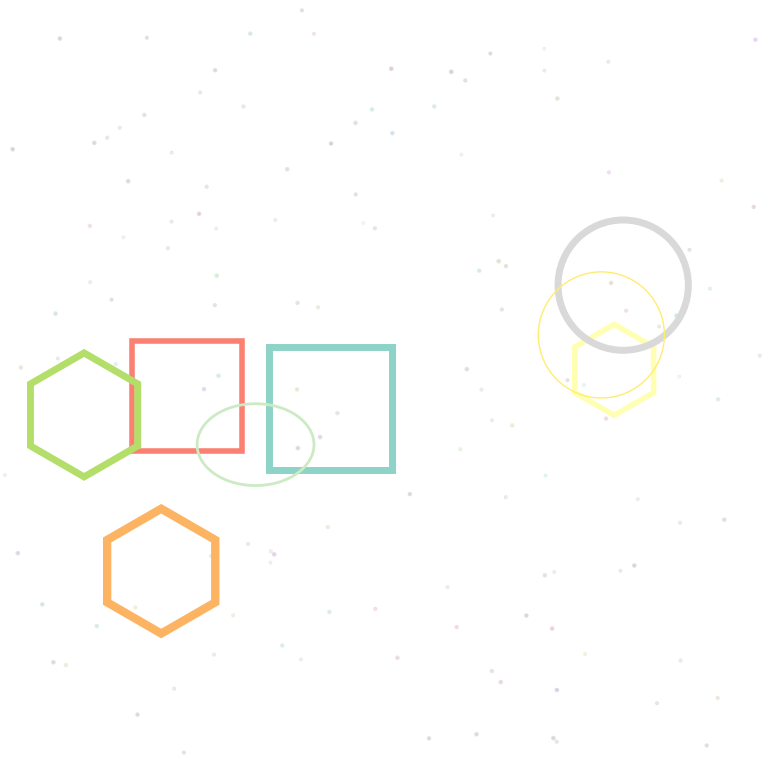[{"shape": "square", "thickness": 2.5, "radius": 0.4, "center": [0.429, 0.469]}, {"shape": "hexagon", "thickness": 2, "radius": 0.3, "center": [0.798, 0.52]}, {"shape": "square", "thickness": 2, "radius": 0.36, "center": [0.243, 0.486]}, {"shape": "hexagon", "thickness": 3, "radius": 0.41, "center": [0.209, 0.258]}, {"shape": "hexagon", "thickness": 2.5, "radius": 0.4, "center": [0.109, 0.461]}, {"shape": "circle", "thickness": 2.5, "radius": 0.42, "center": [0.809, 0.63]}, {"shape": "oval", "thickness": 1, "radius": 0.38, "center": [0.332, 0.423]}, {"shape": "circle", "thickness": 0.5, "radius": 0.41, "center": [0.781, 0.565]}]